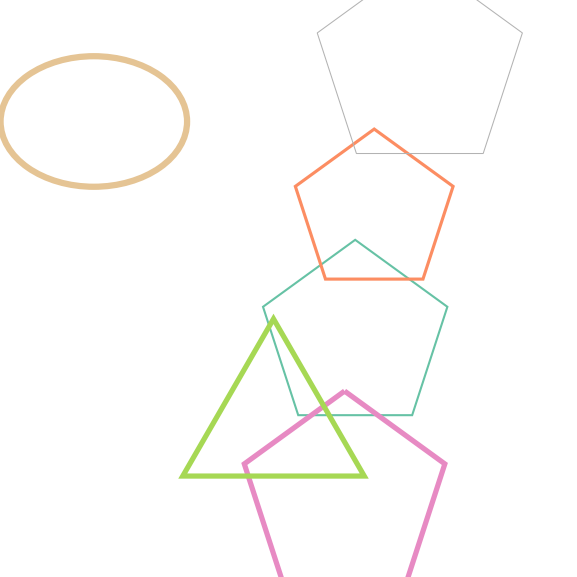[{"shape": "pentagon", "thickness": 1, "radius": 0.84, "center": [0.615, 0.416]}, {"shape": "pentagon", "thickness": 1.5, "radius": 0.72, "center": [0.648, 0.632]}, {"shape": "pentagon", "thickness": 2.5, "radius": 0.91, "center": [0.597, 0.139]}, {"shape": "triangle", "thickness": 2.5, "radius": 0.91, "center": [0.474, 0.266]}, {"shape": "oval", "thickness": 3, "radius": 0.81, "center": [0.162, 0.789]}, {"shape": "pentagon", "thickness": 0.5, "radius": 0.93, "center": [0.727, 0.884]}]